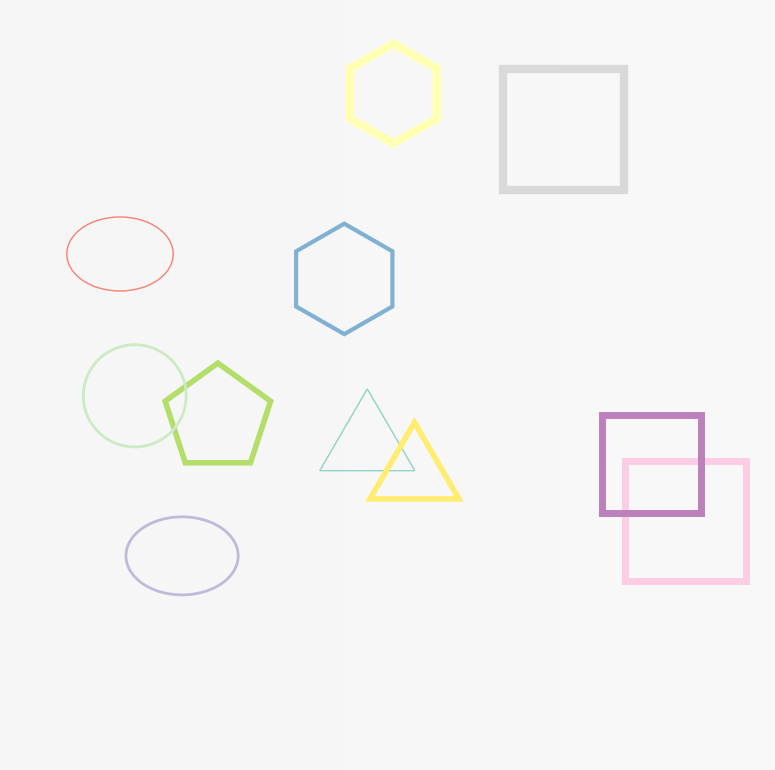[{"shape": "triangle", "thickness": 0.5, "radius": 0.35, "center": [0.474, 0.424]}, {"shape": "hexagon", "thickness": 3, "radius": 0.32, "center": [0.508, 0.879]}, {"shape": "oval", "thickness": 1, "radius": 0.36, "center": [0.235, 0.278]}, {"shape": "oval", "thickness": 0.5, "radius": 0.34, "center": [0.155, 0.67]}, {"shape": "hexagon", "thickness": 1.5, "radius": 0.36, "center": [0.444, 0.638]}, {"shape": "pentagon", "thickness": 2, "radius": 0.36, "center": [0.281, 0.457]}, {"shape": "square", "thickness": 2.5, "radius": 0.39, "center": [0.885, 0.323]}, {"shape": "square", "thickness": 3, "radius": 0.39, "center": [0.727, 0.832]}, {"shape": "square", "thickness": 2.5, "radius": 0.32, "center": [0.841, 0.397]}, {"shape": "circle", "thickness": 1, "radius": 0.33, "center": [0.174, 0.486]}, {"shape": "triangle", "thickness": 2, "radius": 0.33, "center": [0.535, 0.385]}]